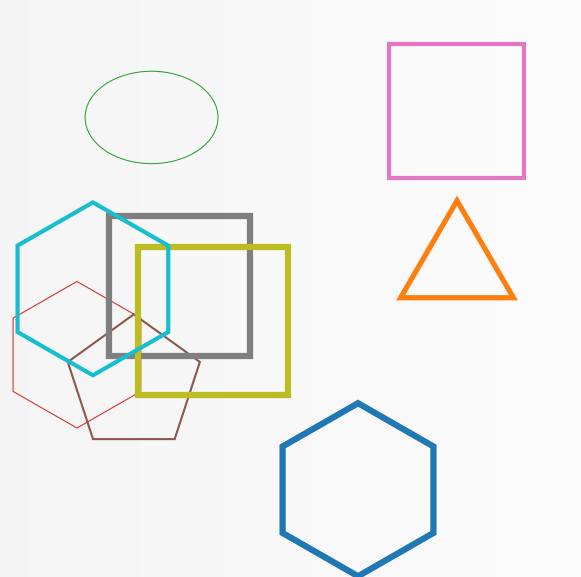[{"shape": "hexagon", "thickness": 3, "radius": 0.75, "center": [0.616, 0.151]}, {"shape": "triangle", "thickness": 2.5, "radius": 0.56, "center": [0.786, 0.54]}, {"shape": "oval", "thickness": 0.5, "radius": 0.57, "center": [0.261, 0.796]}, {"shape": "hexagon", "thickness": 0.5, "radius": 0.63, "center": [0.132, 0.385]}, {"shape": "pentagon", "thickness": 1, "radius": 0.6, "center": [0.23, 0.335]}, {"shape": "square", "thickness": 2, "radius": 0.58, "center": [0.785, 0.806]}, {"shape": "square", "thickness": 3, "radius": 0.6, "center": [0.309, 0.503]}, {"shape": "square", "thickness": 3, "radius": 0.64, "center": [0.367, 0.444]}, {"shape": "hexagon", "thickness": 2, "radius": 0.75, "center": [0.16, 0.499]}]